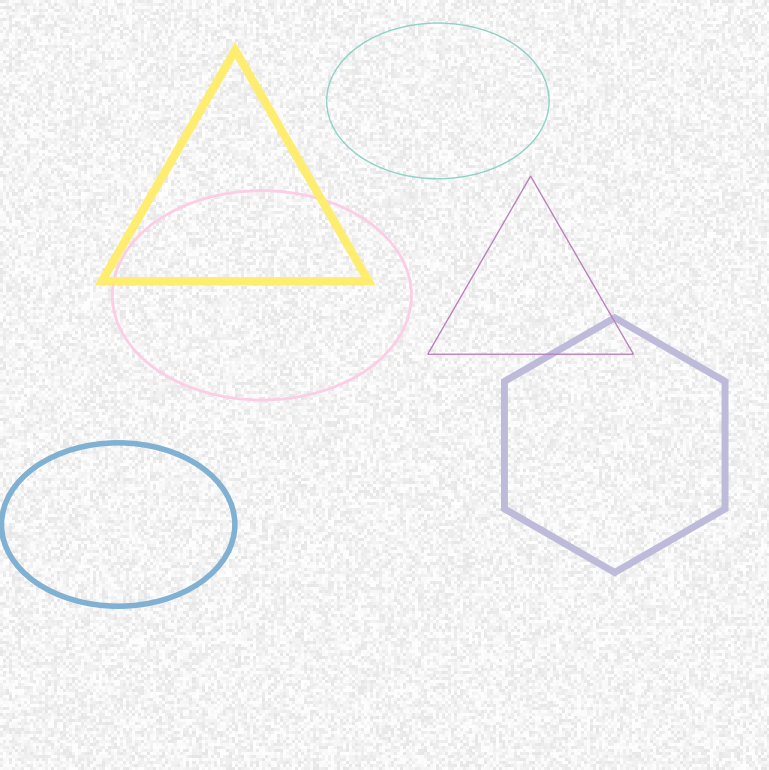[{"shape": "oval", "thickness": 0.5, "radius": 0.72, "center": [0.569, 0.869]}, {"shape": "hexagon", "thickness": 2.5, "radius": 0.83, "center": [0.798, 0.422]}, {"shape": "oval", "thickness": 2, "radius": 0.76, "center": [0.153, 0.319]}, {"shape": "oval", "thickness": 1, "radius": 0.97, "center": [0.34, 0.616]}, {"shape": "triangle", "thickness": 0.5, "radius": 0.77, "center": [0.689, 0.617]}, {"shape": "triangle", "thickness": 3, "radius": 1.0, "center": [0.305, 0.735]}]